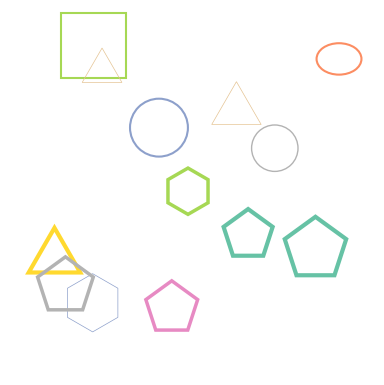[{"shape": "pentagon", "thickness": 3, "radius": 0.42, "center": [0.819, 0.353]}, {"shape": "pentagon", "thickness": 3, "radius": 0.34, "center": [0.644, 0.39]}, {"shape": "oval", "thickness": 1.5, "radius": 0.29, "center": [0.881, 0.847]}, {"shape": "circle", "thickness": 1.5, "radius": 0.38, "center": [0.413, 0.668]}, {"shape": "hexagon", "thickness": 0.5, "radius": 0.38, "center": [0.241, 0.214]}, {"shape": "pentagon", "thickness": 2.5, "radius": 0.35, "center": [0.446, 0.2]}, {"shape": "hexagon", "thickness": 2.5, "radius": 0.3, "center": [0.488, 0.503]}, {"shape": "square", "thickness": 1.5, "radius": 0.43, "center": [0.242, 0.881]}, {"shape": "triangle", "thickness": 3, "radius": 0.39, "center": [0.141, 0.331]}, {"shape": "triangle", "thickness": 0.5, "radius": 0.3, "center": [0.265, 0.816]}, {"shape": "triangle", "thickness": 0.5, "radius": 0.37, "center": [0.614, 0.714]}, {"shape": "pentagon", "thickness": 2.5, "radius": 0.38, "center": [0.17, 0.257]}, {"shape": "circle", "thickness": 1, "radius": 0.3, "center": [0.714, 0.615]}]